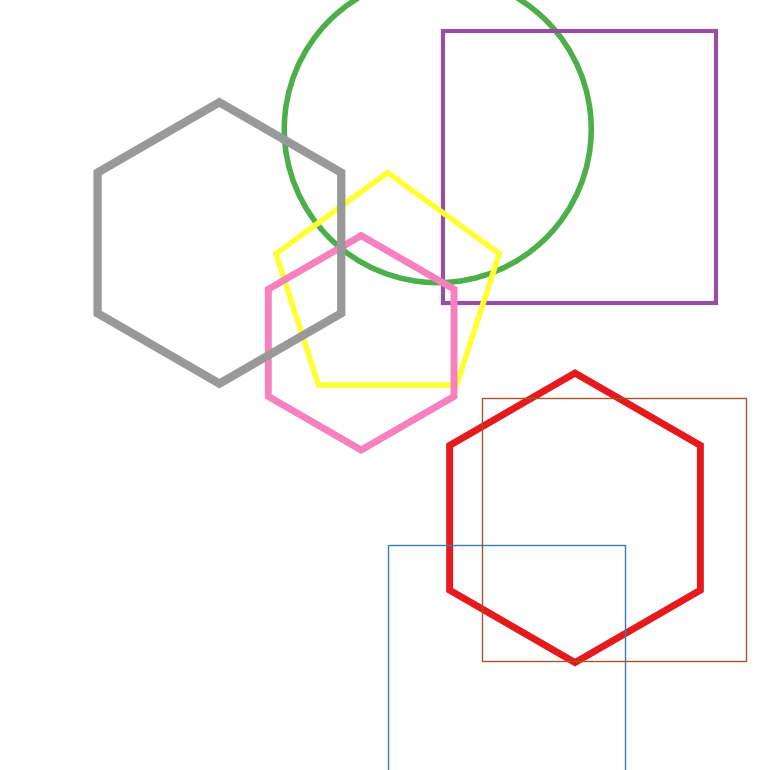[{"shape": "hexagon", "thickness": 2.5, "radius": 0.94, "center": [0.747, 0.328]}, {"shape": "square", "thickness": 0.5, "radius": 0.77, "center": [0.658, 0.138]}, {"shape": "circle", "thickness": 2, "radius": 1.0, "center": [0.569, 0.832]}, {"shape": "square", "thickness": 1.5, "radius": 0.88, "center": [0.753, 0.783]}, {"shape": "pentagon", "thickness": 2, "radius": 0.76, "center": [0.503, 0.623]}, {"shape": "square", "thickness": 0.5, "radius": 0.86, "center": [0.797, 0.312]}, {"shape": "hexagon", "thickness": 2.5, "radius": 0.7, "center": [0.469, 0.555]}, {"shape": "hexagon", "thickness": 3, "radius": 0.91, "center": [0.285, 0.684]}]